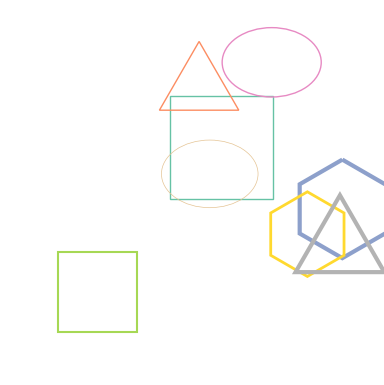[{"shape": "square", "thickness": 1, "radius": 0.67, "center": [0.576, 0.617]}, {"shape": "triangle", "thickness": 1, "radius": 0.6, "center": [0.517, 0.773]}, {"shape": "hexagon", "thickness": 3, "radius": 0.64, "center": [0.889, 0.457]}, {"shape": "oval", "thickness": 1, "radius": 0.64, "center": [0.706, 0.838]}, {"shape": "square", "thickness": 1.5, "radius": 0.52, "center": [0.253, 0.241]}, {"shape": "hexagon", "thickness": 2, "radius": 0.55, "center": [0.798, 0.392]}, {"shape": "oval", "thickness": 0.5, "radius": 0.63, "center": [0.545, 0.548]}, {"shape": "triangle", "thickness": 3, "radius": 0.67, "center": [0.883, 0.36]}]